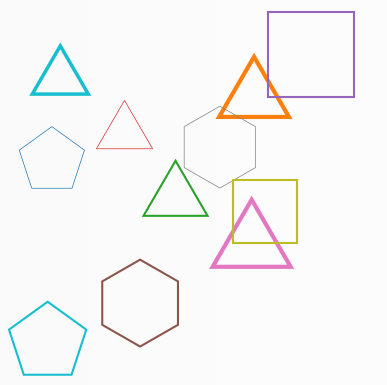[{"shape": "pentagon", "thickness": 0.5, "radius": 0.44, "center": [0.134, 0.583]}, {"shape": "triangle", "thickness": 3, "radius": 0.52, "center": [0.656, 0.748]}, {"shape": "triangle", "thickness": 1.5, "radius": 0.48, "center": [0.453, 0.487]}, {"shape": "triangle", "thickness": 0.5, "radius": 0.42, "center": [0.321, 0.655]}, {"shape": "square", "thickness": 1.5, "radius": 0.55, "center": [0.803, 0.858]}, {"shape": "hexagon", "thickness": 1.5, "radius": 0.56, "center": [0.362, 0.213]}, {"shape": "triangle", "thickness": 3, "radius": 0.58, "center": [0.649, 0.365]}, {"shape": "hexagon", "thickness": 0.5, "radius": 0.53, "center": [0.567, 0.618]}, {"shape": "square", "thickness": 1.5, "radius": 0.41, "center": [0.684, 0.451]}, {"shape": "pentagon", "thickness": 1.5, "radius": 0.52, "center": [0.123, 0.111]}, {"shape": "triangle", "thickness": 2.5, "radius": 0.42, "center": [0.156, 0.797]}]